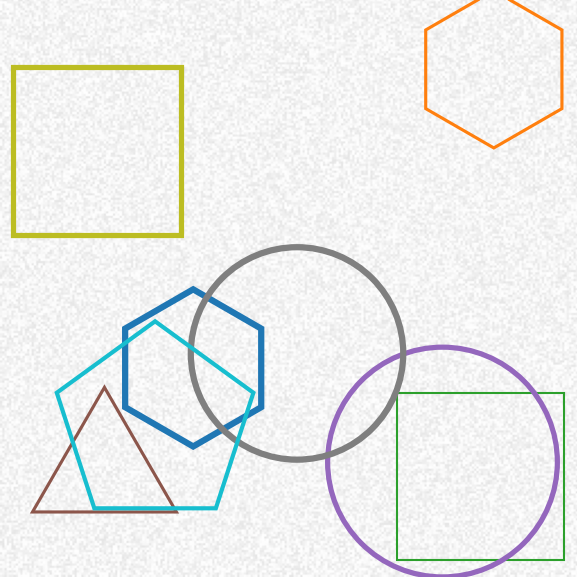[{"shape": "hexagon", "thickness": 3, "radius": 0.68, "center": [0.335, 0.362]}, {"shape": "hexagon", "thickness": 1.5, "radius": 0.68, "center": [0.855, 0.879]}, {"shape": "square", "thickness": 1, "radius": 0.72, "center": [0.832, 0.174]}, {"shape": "circle", "thickness": 2.5, "radius": 0.99, "center": [0.766, 0.199]}, {"shape": "triangle", "thickness": 1.5, "radius": 0.72, "center": [0.181, 0.185]}, {"shape": "circle", "thickness": 3, "radius": 0.92, "center": [0.514, 0.387]}, {"shape": "square", "thickness": 2.5, "radius": 0.73, "center": [0.169, 0.738]}, {"shape": "pentagon", "thickness": 2, "radius": 0.89, "center": [0.269, 0.264]}]